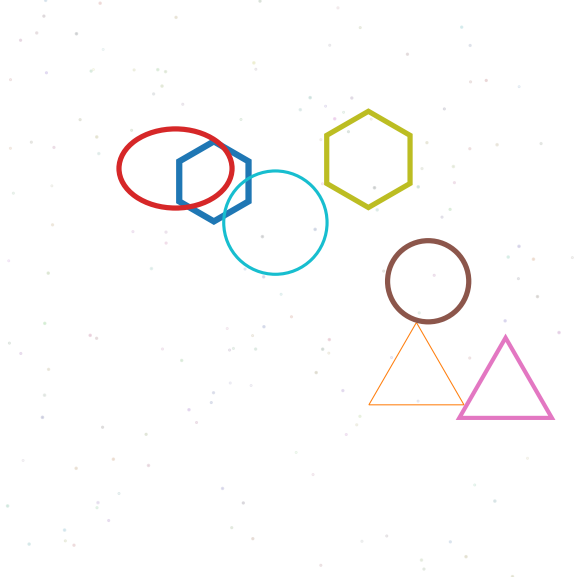[{"shape": "hexagon", "thickness": 3, "radius": 0.35, "center": [0.37, 0.685]}, {"shape": "triangle", "thickness": 0.5, "radius": 0.48, "center": [0.721, 0.346]}, {"shape": "oval", "thickness": 2.5, "radius": 0.49, "center": [0.304, 0.707]}, {"shape": "circle", "thickness": 2.5, "radius": 0.35, "center": [0.741, 0.512]}, {"shape": "triangle", "thickness": 2, "radius": 0.46, "center": [0.875, 0.322]}, {"shape": "hexagon", "thickness": 2.5, "radius": 0.42, "center": [0.638, 0.723]}, {"shape": "circle", "thickness": 1.5, "radius": 0.45, "center": [0.477, 0.614]}]